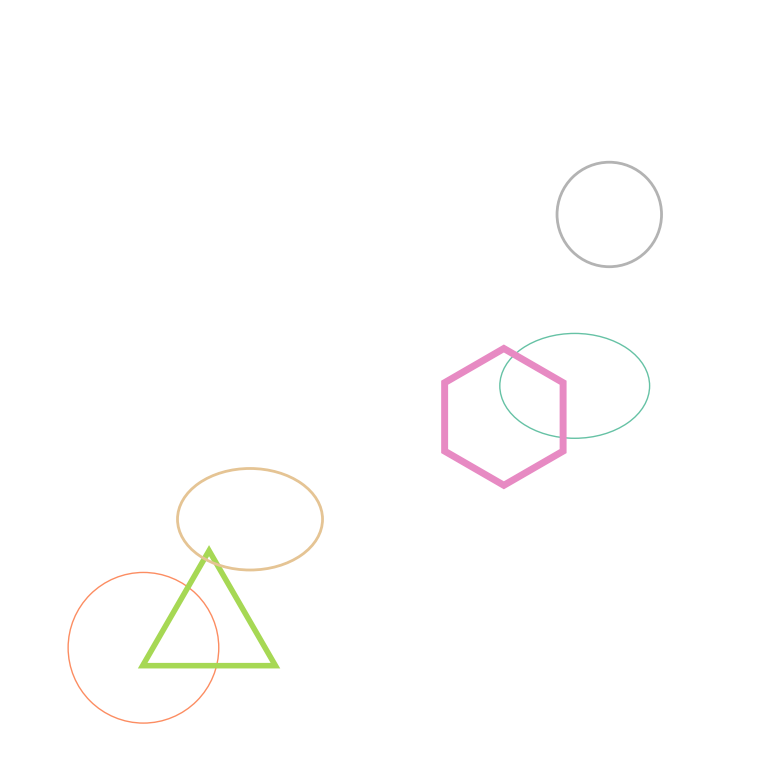[{"shape": "oval", "thickness": 0.5, "radius": 0.49, "center": [0.746, 0.499]}, {"shape": "circle", "thickness": 0.5, "radius": 0.49, "center": [0.186, 0.159]}, {"shape": "hexagon", "thickness": 2.5, "radius": 0.44, "center": [0.654, 0.459]}, {"shape": "triangle", "thickness": 2, "radius": 0.5, "center": [0.271, 0.185]}, {"shape": "oval", "thickness": 1, "radius": 0.47, "center": [0.325, 0.326]}, {"shape": "circle", "thickness": 1, "radius": 0.34, "center": [0.791, 0.721]}]